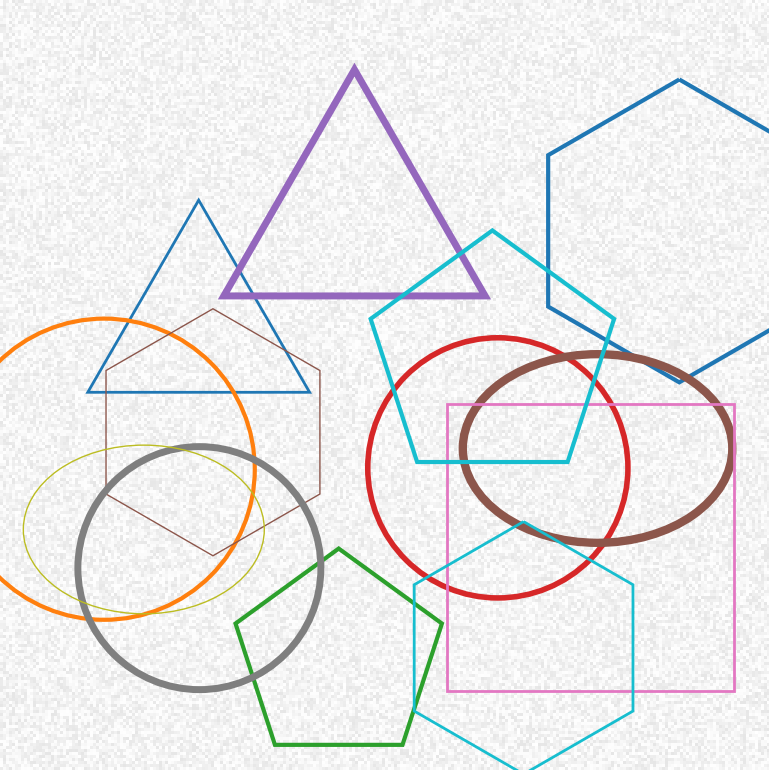[{"shape": "hexagon", "thickness": 1.5, "radius": 0.98, "center": [0.882, 0.7]}, {"shape": "triangle", "thickness": 1, "radius": 0.83, "center": [0.258, 0.574]}, {"shape": "circle", "thickness": 1.5, "radius": 0.98, "center": [0.135, 0.391]}, {"shape": "pentagon", "thickness": 1.5, "radius": 0.7, "center": [0.44, 0.147]}, {"shape": "circle", "thickness": 2, "radius": 0.84, "center": [0.647, 0.392]}, {"shape": "triangle", "thickness": 2.5, "radius": 0.98, "center": [0.46, 0.714]}, {"shape": "oval", "thickness": 3, "radius": 0.87, "center": [0.776, 0.418]}, {"shape": "hexagon", "thickness": 0.5, "radius": 0.8, "center": [0.277, 0.439]}, {"shape": "square", "thickness": 1, "radius": 0.93, "center": [0.767, 0.289]}, {"shape": "circle", "thickness": 2.5, "radius": 0.79, "center": [0.259, 0.262]}, {"shape": "oval", "thickness": 0.5, "radius": 0.78, "center": [0.187, 0.312]}, {"shape": "hexagon", "thickness": 1, "radius": 0.82, "center": [0.68, 0.159]}, {"shape": "pentagon", "thickness": 1.5, "radius": 0.83, "center": [0.639, 0.534]}]